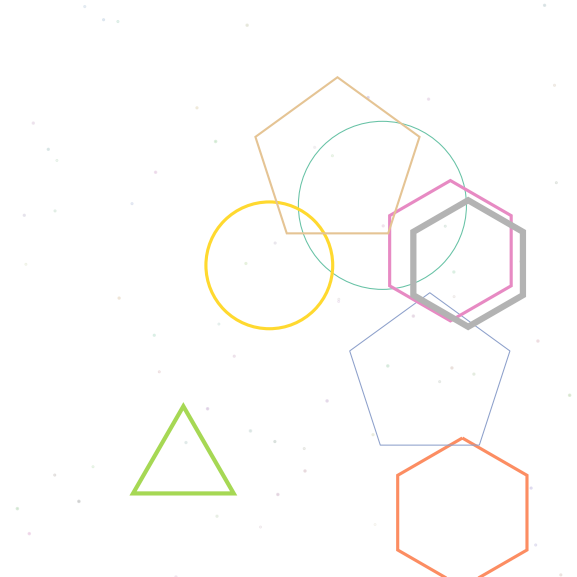[{"shape": "circle", "thickness": 0.5, "radius": 0.73, "center": [0.662, 0.644]}, {"shape": "hexagon", "thickness": 1.5, "radius": 0.65, "center": [0.801, 0.111]}, {"shape": "pentagon", "thickness": 0.5, "radius": 0.73, "center": [0.744, 0.346]}, {"shape": "hexagon", "thickness": 1.5, "radius": 0.61, "center": [0.78, 0.565]}, {"shape": "triangle", "thickness": 2, "radius": 0.5, "center": [0.317, 0.195]}, {"shape": "circle", "thickness": 1.5, "radius": 0.55, "center": [0.466, 0.54]}, {"shape": "pentagon", "thickness": 1, "radius": 0.75, "center": [0.584, 0.716]}, {"shape": "hexagon", "thickness": 3, "radius": 0.55, "center": [0.811, 0.543]}]